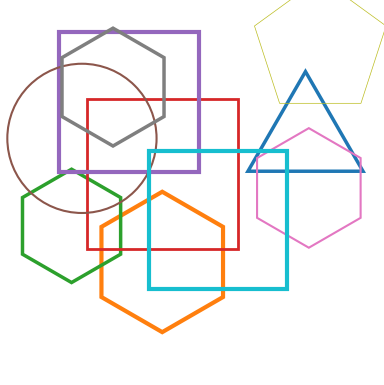[{"shape": "triangle", "thickness": 2.5, "radius": 0.86, "center": [0.793, 0.642]}, {"shape": "hexagon", "thickness": 3, "radius": 0.91, "center": [0.421, 0.32]}, {"shape": "hexagon", "thickness": 2.5, "radius": 0.74, "center": [0.186, 0.413]}, {"shape": "square", "thickness": 2, "radius": 0.98, "center": [0.422, 0.548]}, {"shape": "square", "thickness": 3, "radius": 0.91, "center": [0.335, 0.735]}, {"shape": "circle", "thickness": 1.5, "radius": 0.97, "center": [0.213, 0.641]}, {"shape": "hexagon", "thickness": 1.5, "radius": 0.78, "center": [0.802, 0.512]}, {"shape": "hexagon", "thickness": 2.5, "radius": 0.77, "center": [0.294, 0.774]}, {"shape": "pentagon", "thickness": 0.5, "radius": 0.9, "center": [0.832, 0.877]}, {"shape": "square", "thickness": 3, "radius": 0.89, "center": [0.566, 0.429]}]